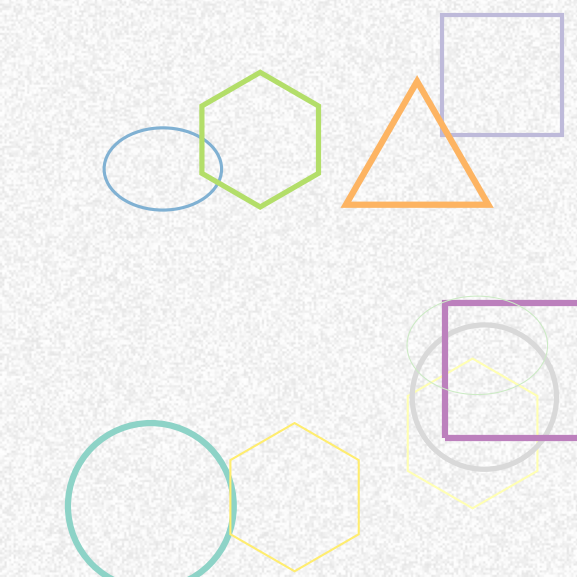[{"shape": "circle", "thickness": 3, "radius": 0.72, "center": [0.261, 0.123]}, {"shape": "hexagon", "thickness": 1, "radius": 0.65, "center": [0.818, 0.249]}, {"shape": "square", "thickness": 2, "radius": 0.52, "center": [0.869, 0.869]}, {"shape": "oval", "thickness": 1.5, "radius": 0.51, "center": [0.282, 0.707]}, {"shape": "triangle", "thickness": 3, "radius": 0.71, "center": [0.722, 0.716]}, {"shape": "hexagon", "thickness": 2.5, "radius": 0.58, "center": [0.451, 0.757]}, {"shape": "circle", "thickness": 2.5, "radius": 0.62, "center": [0.839, 0.312]}, {"shape": "square", "thickness": 3, "radius": 0.58, "center": [0.888, 0.358]}, {"shape": "oval", "thickness": 0.5, "radius": 0.61, "center": [0.827, 0.401]}, {"shape": "hexagon", "thickness": 1, "radius": 0.64, "center": [0.51, 0.138]}]